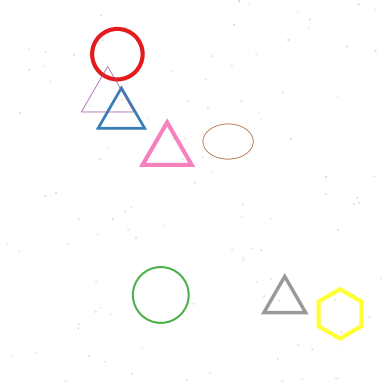[{"shape": "circle", "thickness": 3, "radius": 0.33, "center": [0.305, 0.859]}, {"shape": "triangle", "thickness": 2, "radius": 0.35, "center": [0.315, 0.702]}, {"shape": "circle", "thickness": 1.5, "radius": 0.36, "center": [0.418, 0.234]}, {"shape": "triangle", "thickness": 0.5, "radius": 0.39, "center": [0.28, 0.749]}, {"shape": "hexagon", "thickness": 3, "radius": 0.32, "center": [0.883, 0.185]}, {"shape": "oval", "thickness": 0.5, "radius": 0.33, "center": [0.592, 0.632]}, {"shape": "triangle", "thickness": 3, "radius": 0.37, "center": [0.434, 0.609]}, {"shape": "triangle", "thickness": 2.5, "radius": 0.31, "center": [0.74, 0.219]}]